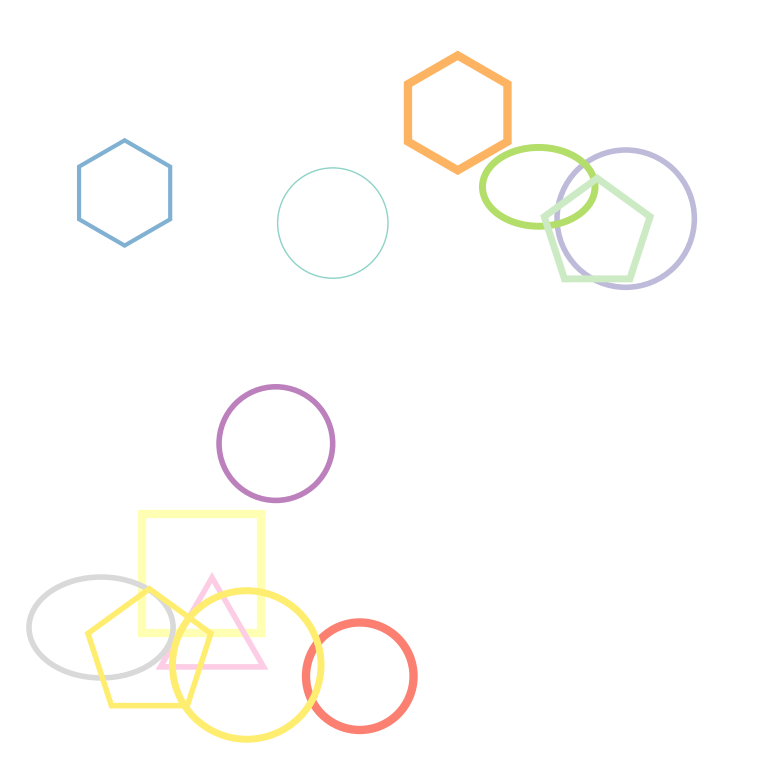[{"shape": "circle", "thickness": 0.5, "radius": 0.36, "center": [0.432, 0.71]}, {"shape": "square", "thickness": 3, "radius": 0.38, "center": [0.262, 0.255]}, {"shape": "circle", "thickness": 2, "radius": 0.45, "center": [0.813, 0.716]}, {"shape": "circle", "thickness": 3, "radius": 0.35, "center": [0.467, 0.122]}, {"shape": "hexagon", "thickness": 1.5, "radius": 0.34, "center": [0.162, 0.749]}, {"shape": "hexagon", "thickness": 3, "radius": 0.37, "center": [0.594, 0.853]}, {"shape": "oval", "thickness": 2.5, "radius": 0.37, "center": [0.7, 0.757]}, {"shape": "triangle", "thickness": 2, "radius": 0.39, "center": [0.275, 0.173]}, {"shape": "oval", "thickness": 2, "radius": 0.47, "center": [0.131, 0.185]}, {"shape": "circle", "thickness": 2, "radius": 0.37, "center": [0.358, 0.424]}, {"shape": "pentagon", "thickness": 2.5, "radius": 0.36, "center": [0.776, 0.696]}, {"shape": "circle", "thickness": 2.5, "radius": 0.48, "center": [0.32, 0.136]}, {"shape": "pentagon", "thickness": 2, "radius": 0.42, "center": [0.194, 0.151]}]